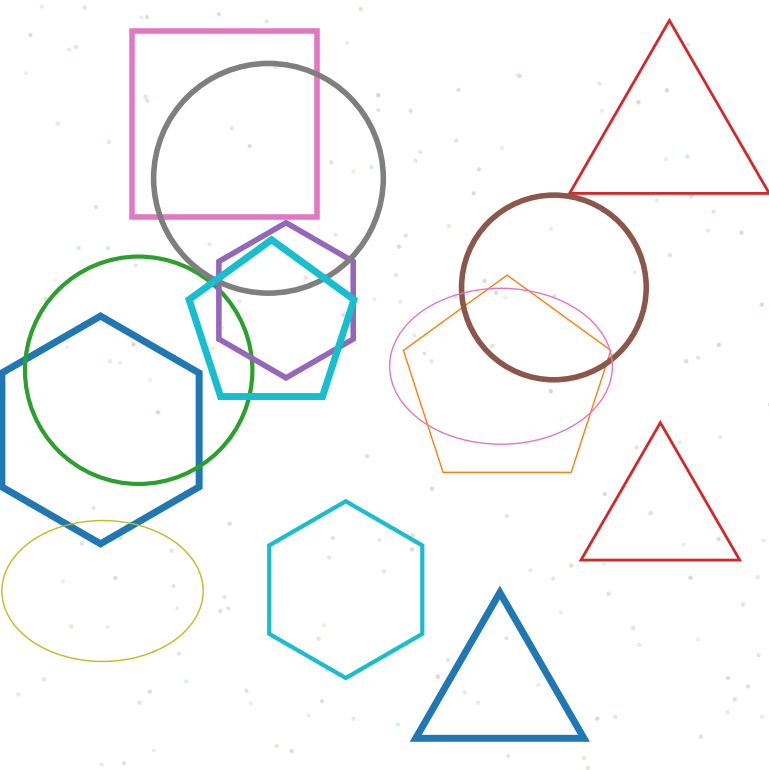[{"shape": "hexagon", "thickness": 2.5, "radius": 0.74, "center": [0.131, 0.442]}, {"shape": "triangle", "thickness": 2.5, "radius": 0.63, "center": [0.649, 0.104]}, {"shape": "pentagon", "thickness": 0.5, "radius": 0.71, "center": [0.659, 0.501]}, {"shape": "circle", "thickness": 1.5, "radius": 0.74, "center": [0.18, 0.519]}, {"shape": "triangle", "thickness": 1, "radius": 0.75, "center": [0.869, 0.824]}, {"shape": "triangle", "thickness": 1, "radius": 0.6, "center": [0.858, 0.332]}, {"shape": "hexagon", "thickness": 2, "radius": 0.5, "center": [0.371, 0.61]}, {"shape": "circle", "thickness": 2, "radius": 0.6, "center": [0.719, 0.627]}, {"shape": "oval", "thickness": 0.5, "radius": 0.72, "center": [0.651, 0.524]}, {"shape": "square", "thickness": 2, "radius": 0.6, "center": [0.292, 0.839]}, {"shape": "circle", "thickness": 2, "radius": 0.75, "center": [0.349, 0.768]}, {"shape": "oval", "thickness": 0.5, "radius": 0.65, "center": [0.133, 0.232]}, {"shape": "hexagon", "thickness": 1.5, "radius": 0.57, "center": [0.449, 0.234]}, {"shape": "pentagon", "thickness": 2.5, "radius": 0.56, "center": [0.353, 0.576]}]